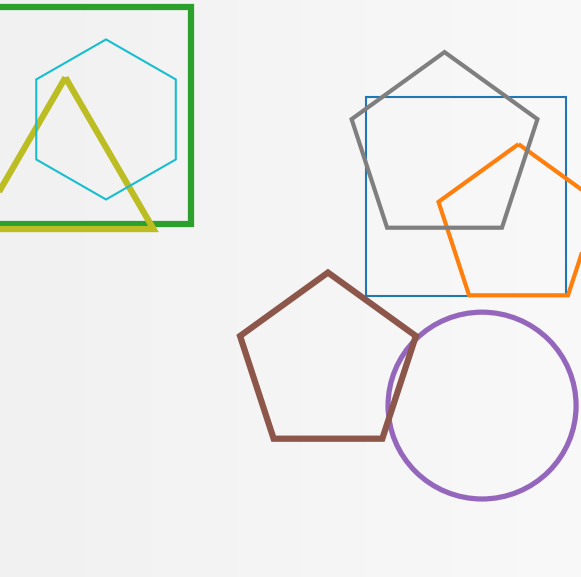[{"shape": "square", "thickness": 1, "radius": 0.86, "center": [0.802, 0.659]}, {"shape": "pentagon", "thickness": 2, "radius": 0.72, "center": [0.892, 0.605]}, {"shape": "square", "thickness": 3, "radius": 0.94, "center": [0.141, 0.799]}, {"shape": "circle", "thickness": 2.5, "radius": 0.81, "center": [0.829, 0.297]}, {"shape": "pentagon", "thickness": 3, "radius": 0.8, "center": [0.564, 0.368]}, {"shape": "pentagon", "thickness": 2, "radius": 0.84, "center": [0.765, 0.741]}, {"shape": "triangle", "thickness": 3, "radius": 0.87, "center": [0.113, 0.69]}, {"shape": "hexagon", "thickness": 1, "radius": 0.69, "center": [0.182, 0.792]}]